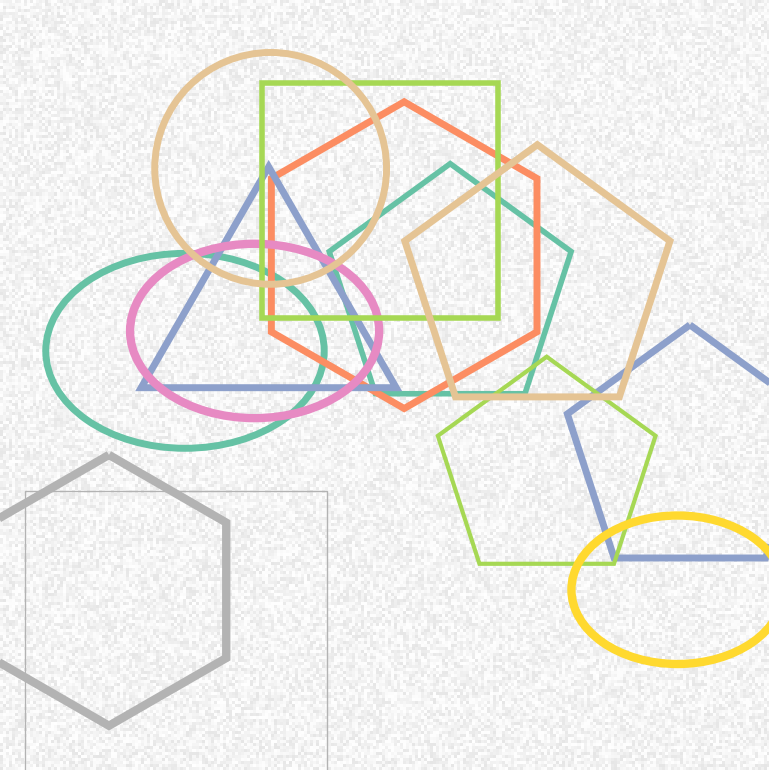[{"shape": "oval", "thickness": 2.5, "radius": 0.9, "center": [0.24, 0.544]}, {"shape": "pentagon", "thickness": 2, "radius": 0.83, "center": [0.585, 0.622]}, {"shape": "hexagon", "thickness": 2.5, "radius": 1.0, "center": [0.525, 0.669]}, {"shape": "triangle", "thickness": 2.5, "radius": 0.96, "center": [0.349, 0.592]}, {"shape": "pentagon", "thickness": 2.5, "radius": 0.84, "center": [0.896, 0.411]}, {"shape": "oval", "thickness": 3, "radius": 0.81, "center": [0.331, 0.57]}, {"shape": "pentagon", "thickness": 1.5, "radius": 0.74, "center": [0.71, 0.388]}, {"shape": "square", "thickness": 2, "radius": 0.76, "center": [0.494, 0.74]}, {"shape": "oval", "thickness": 3, "radius": 0.69, "center": [0.88, 0.234]}, {"shape": "circle", "thickness": 2.5, "radius": 0.75, "center": [0.351, 0.781]}, {"shape": "pentagon", "thickness": 2.5, "radius": 0.91, "center": [0.698, 0.631]}, {"shape": "square", "thickness": 0.5, "radius": 0.98, "center": [0.229, 0.165]}, {"shape": "hexagon", "thickness": 3, "radius": 0.88, "center": [0.141, 0.233]}]